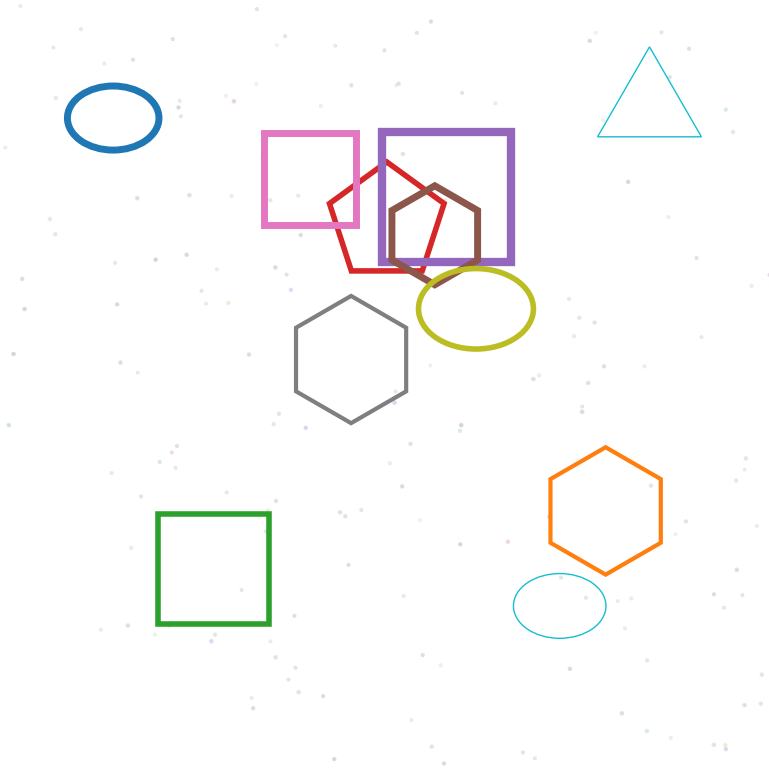[{"shape": "oval", "thickness": 2.5, "radius": 0.3, "center": [0.147, 0.847]}, {"shape": "hexagon", "thickness": 1.5, "radius": 0.41, "center": [0.787, 0.336]}, {"shape": "square", "thickness": 2, "radius": 0.36, "center": [0.277, 0.261]}, {"shape": "pentagon", "thickness": 2, "radius": 0.39, "center": [0.502, 0.711]}, {"shape": "square", "thickness": 3, "radius": 0.42, "center": [0.58, 0.744]}, {"shape": "hexagon", "thickness": 2.5, "radius": 0.32, "center": [0.565, 0.694]}, {"shape": "square", "thickness": 2.5, "radius": 0.3, "center": [0.403, 0.768]}, {"shape": "hexagon", "thickness": 1.5, "radius": 0.41, "center": [0.456, 0.533]}, {"shape": "oval", "thickness": 2, "radius": 0.37, "center": [0.618, 0.599]}, {"shape": "triangle", "thickness": 0.5, "radius": 0.39, "center": [0.844, 0.861]}, {"shape": "oval", "thickness": 0.5, "radius": 0.3, "center": [0.727, 0.213]}]